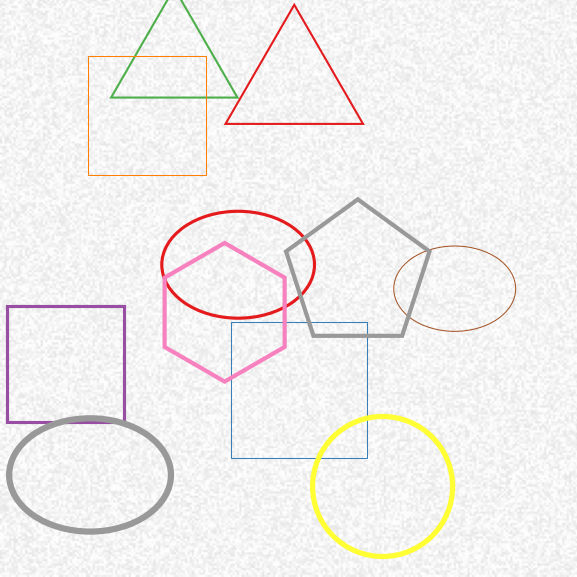[{"shape": "oval", "thickness": 1.5, "radius": 0.66, "center": [0.412, 0.541]}, {"shape": "triangle", "thickness": 1, "radius": 0.69, "center": [0.51, 0.853]}, {"shape": "square", "thickness": 0.5, "radius": 0.59, "center": [0.517, 0.324]}, {"shape": "triangle", "thickness": 1, "radius": 0.63, "center": [0.302, 0.893]}, {"shape": "square", "thickness": 1.5, "radius": 0.51, "center": [0.114, 0.369]}, {"shape": "square", "thickness": 0.5, "radius": 0.51, "center": [0.255, 0.799]}, {"shape": "circle", "thickness": 2.5, "radius": 0.61, "center": [0.663, 0.157]}, {"shape": "oval", "thickness": 0.5, "radius": 0.53, "center": [0.787, 0.499]}, {"shape": "hexagon", "thickness": 2, "radius": 0.6, "center": [0.389, 0.458]}, {"shape": "oval", "thickness": 3, "radius": 0.7, "center": [0.156, 0.177]}, {"shape": "pentagon", "thickness": 2, "radius": 0.65, "center": [0.62, 0.523]}]